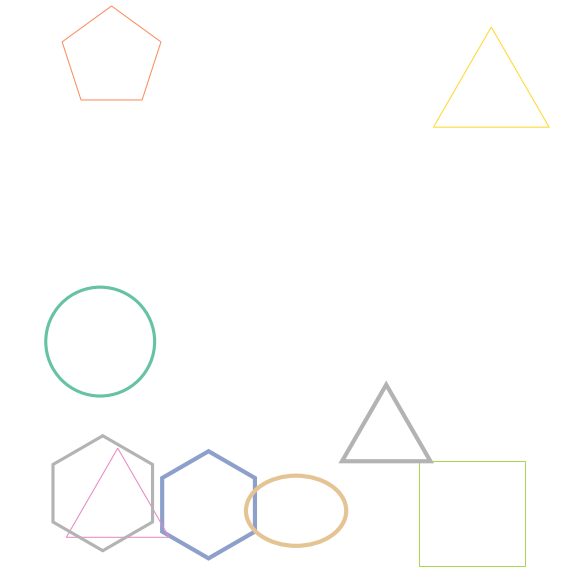[{"shape": "circle", "thickness": 1.5, "radius": 0.47, "center": [0.174, 0.408]}, {"shape": "pentagon", "thickness": 0.5, "radius": 0.45, "center": [0.193, 0.899]}, {"shape": "hexagon", "thickness": 2, "radius": 0.46, "center": [0.361, 0.125]}, {"shape": "triangle", "thickness": 0.5, "radius": 0.51, "center": [0.204, 0.12]}, {"shape": "square", "thickness": 0.5, "radius": 0.46, "center": [0.818, 0.11]}, {"shape": "triangle", "thickness": 0.5, "radius": 0.58, "center": [0.851, 0.837]}, {"shape": "oval", "thickness": 2, "radius": 0.43, "center": [0.513, 0.115]}, {"shape": "hexagon", "thickness": 1.5, "radius": 0.5, "center": [0.178, 0.145]}, {"shape": "triangle", "thickness": 2, "radius": 0.44, "center": [0.669, 0.245]}]